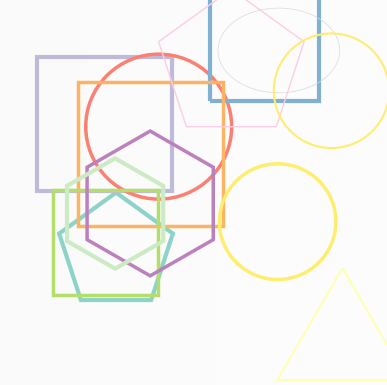[{"shape": "pentagon", "thickness": 3, "radius": 0.77, "center": [0.299, 0.346]}, {"shape": "triangle", "thickness": 1.5, "radius": 0.97, "center": [0.884, 0.11]}, {"shape": "square", "thickness": 3, "radius": 0.87, "center": [0.271, 0.678]}, {"shape": "circle", "thickness": 2.5, "radius": 0.94, "center": [0.41, 0.671]}, {"shape": "square", "thickness": 3, "radius": 0.7, "center": [0.683, 0.878]}, {"shape": "square", "thickness": 2.5, "radius": 0.93, "center": [0.388, 0.6]}, {"shape": "square", "thickness": 2.5, "radius": 0.68, "center": [0.272, 0.37]}, {"shape": "pentagon", "thickness": 1, "radius": 0.99, "center": [0.597, 0.831]}, {"shape": "oval", "thickness": 0.5, "radius": 0.79, "center": [0.72, 0.869]}, {"shape": "hexagon", "thickness": 2.5, "radius": 0.94, "center": [0.388, 0.472]}, {"shape": "hexagon", "thickness": 3, "radius": 0.72, "center": [0.297, 0.446]}, {"shape": "circle", "thickness": 2.5, "radius": 0.75, "center": [0.717, 0.424]}, {"shape": "circle", "thickness": 1.5, "radius": 0.74, "center": [0.855, 0.764]}]